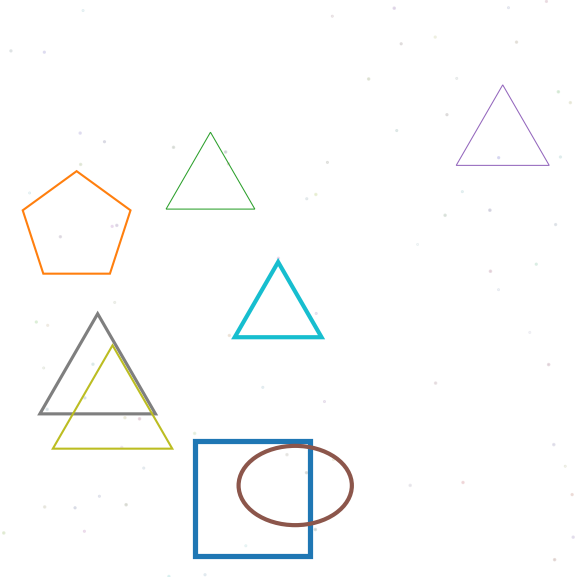[{"shape": "square", "thickness": 2.5, "radius": 0.5, "center": [0.437, 0.136]}, {"shape": "pentagon", "thickness": 1, "radius": 0.49, "center": [0.133, 0.605]}, {"shape": "triangle", "thickness": 0.5, "radius": 0.44, "center": [0.364, 0.681]}, {"shape": "triangle", "thickness": 0.5, "radius": 0.46, "center": [0.871, 0.759]}, {"shape": "oval", "thickness": 2, "radius": 0.49, "center": [0.511, 0.158]}, {"shape": "triangle", "thickness": 1.5, "radius": 0.58, "center": [0.169, 0.34]}, {"shape": "triangle", "thickness": 1, "radius": 0.6, "center": [0.195, 0.282]}, {"shape": "triangle", "thickness": 2, "radius": 0.43, "center": [0.482, 0.459]}]